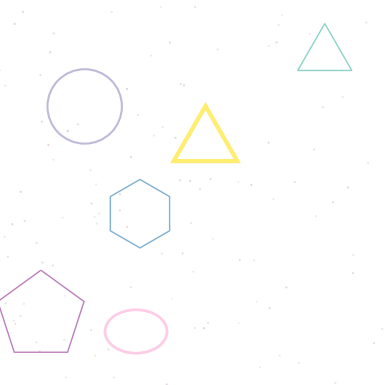[{"shape": "triangle", "thickness": 1, "radius": 0.41, "center": [0.844, 0.858]}, {"shape": "circle", "thickness": 1.5, "radius": 0.48, "center": [0.22, 0.724]}, {"shape": "hexagon", "thickness": 1, "radius": 0.44, "center": [0.364, 0.445]}, {"shape": "oval", "thickness": 2, "radius": 0.4, "center": [0.353, 0.139]}, {"shape": "pentagon", "thickness": 1, "radius": 0.59, "center": [0.106, 0.18]}, {"shape": "triangle", "thickness": 3, "radius": 0.48, "center": [0.534, 0.629]}]